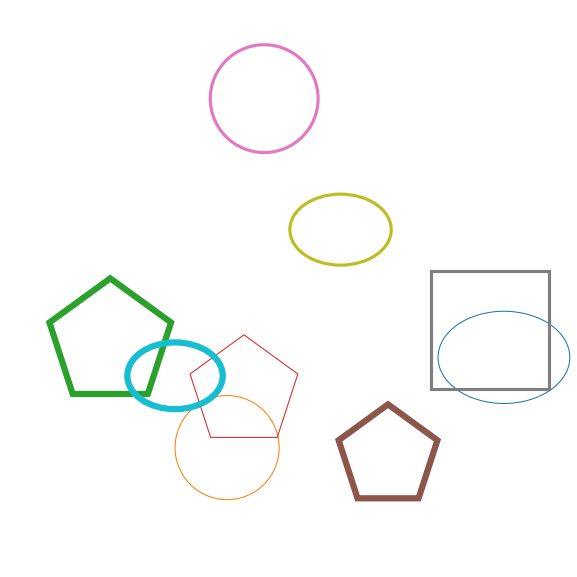[{"shape": "oval", "thickness": 0.5, "radius": 0.57, "center": [0.873, 0.38]}, {"shape": "circle", "thickness": 0.5, "radius": 0.45, "center": [0.393, 0.224]}, {"shape": "pentagon", "thickness": 3, "radius": 0.55, "center": [0.191, 0.406]}, {"shape": "pentagon", "thickness": 0.5, "radius": 0.49, "center": [0.422, 0.321]}, {"shape": "pentagon", "thickness": 3, "radius": 0.45, "center": [0.672, 0.209]}, {"shape": "circle", "thickness": 1.5, "radius": 0.47, "center": [0.457, 0.828]}, {"shape": "square", "thickness": 1.5, "radius": 0.51, "center": [0.848, 0.428]}, {"shape": "oval", "thickness": 1.5, "radius": 0.44, "center": [0.59, 0.601]}, {"shape": "oval", "thickness": 3, "radius": 0.41, "center": [0.303, 0.348]}]